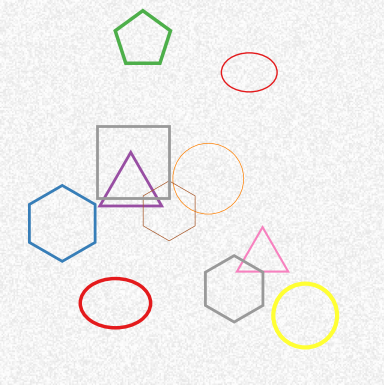[{"shape": "oval", "thickness": 2.5, "radius": 0.46, "center": [0.3, 0.213]}, {"shape": "oval", "thickness": 1, "radius": 0.36, "center": [0.647, 0.812]}, {"shape": "hexagon", "thickness": 2, "radius": 0.49, "center": [0.162, 0.42]}, {"shape": "pentagon", "thickness": 2.5, "radius": 0.38, "center": [0.371, 0.897]}, {"shape": "triangle", "thickness": 2, "radius": 0.46, "center": [0.34, 0.511]}, {"shape": "circle", "thickness": 0.5, "radius": 0.46, "center": [0.541, 0.536]}, {"shape": "circle", "thickness": 3, "radius": 0.41, "center": [0.793, 0.18]}, {"shape": "hexagon", "thickness": 0.5, "radius": 0.39, "center": [0.439, 0.452]}, {"shape": "triangle", "thickness": 1.5, "radius": 0.38, "center": [0.682, 0.333]}, {"shape": "square", "thickness": 2, "radius": 0.47, "center": [0.345, 0.579]}, {"shape": "hexagon", "thickness": 2, "radius": 0.43, "center": [0.608, 0.25]}]